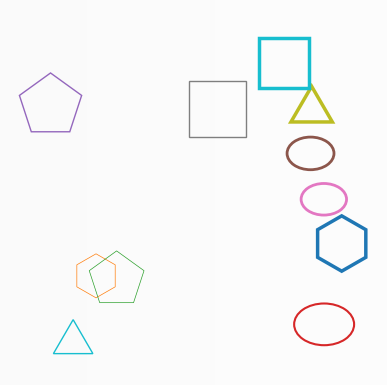[{"shape": "hexagon", "thickness": 2.5, "radius": 0.36, "center": [0.882, 0.367]}, {"shape": "hexagon", "thickness": 0.5, "radius": 0.29, "center": [0.248, 0.284]}, {"shape": "pentagon", "thickness": 0.5, "radius": 0.37, "center": [0.301, 0.274]}, {"shape": "oval", "thickness": 1.5, "radius": 0.39, "center": [0.836, 0.158]}, {"shape": "pentagon", "thickness": 1, "radius": 0.42, "center": [0.13, 0.726]}, {"shape": "oval", "thickness": 2, "radius": 0.3, "center": [0.801, 0.602]}, {"shape": "oval", "thickness": 2, "radius": 0.29, "center": [0.836, 0.482]}, {"shape": "square", "thickness": 1, "radius": 0.37, "center": [0.56, 0.717]}, {"shape": "triangle", "thickness": 2.5, "radius": 0.31, "center": [0.804, 0.714]}, {"shape": "triangle", "thickness": 1, "radius": 0.29, "center": [0.189, 0.111]}, {"shape": "square", "thickness": 2.5, "radius": 0.33, "center": [0.733, 0.837]}]